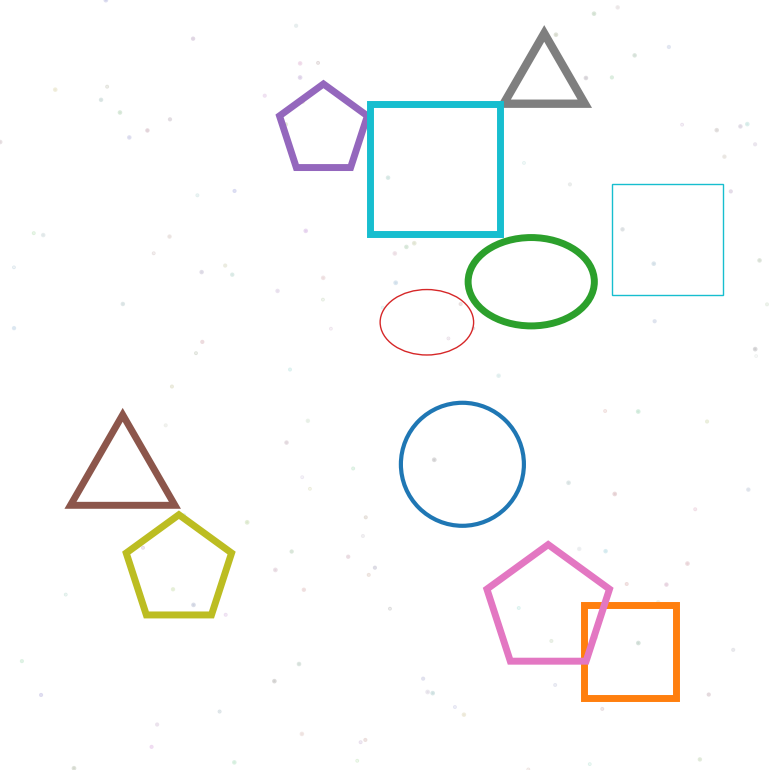[{"shape": "circle", "thickness": 1.5, "radius": 0.4, "center": [0.601, 0.397]}, {"shape": "square", "thickness": 2.5, "radius": 0.3, "center": [0.818, 0.154]}, {"shape": "oval", "thickness": 2.5, "radius": 0.41, "center": [0.69, 0.634]}, {"shape": "oval", "thickness": 0.5, "radius": 0.3, "center": [0.554, 0.581]}, {"shape": "pentagon", "thickness": 2.5, "radius": 0.3, "center": [0.42, 0.831]}, {"shape": "triangle", "thickness": 2.5, "radius": 0.39, "center": [0.159, 0.383]}, {"shape": "pentagon", "thickness": 2.5, "radius": 0.42, "center": [0.712, 0.209]}, {"shape": "triangle", "thickness": 3, "radius": 0.3, "center": [0.707, 0.896]}, {"shape": "pentagon", "thickness": 2.5, "radius": 0.36, "center": [0.232, 0.26]}, {"shape": "square", "thickness": 0.5, "radius": 0.36, "center": [0.867, 0.689]}, {"shape": "square", "thickness": 2.5, "radius": 0.42, "center": [0.565, 0.78]}]